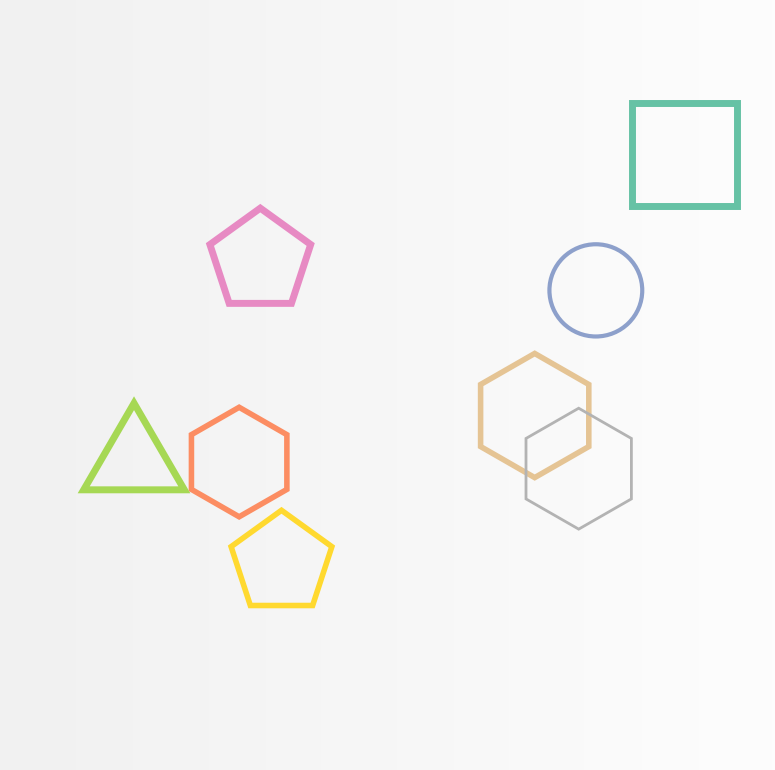[{"shape": "square", "thickness": 2.5, "radius": 0.34, "center": [0.883, 0.799]}, {"shape": "hexagon", "thickness": 2, "radius": 0.36, "center": [0.309, 0.4]}, {"shape": "circle", "thickness": 1.5, "radius": 0.3, "center": [0.769, 0.623]}, {"shape": "pentagon", "thickness": 2.5, "radius": 0.34, "center": [0.336, 0.661]}, {"shape": "triangle", "thickness": 2.5, "radius": 0.37, "center": [0.173, 0.401]}, {"shape": "pentagon", "thickness": 2, "radius": 0.34, "center": [0.363, 0.269]}, {"shape": "hexagon", "thickness": 2, "radius": 0.4, "center": [0.69, 0.46]}, {"shape": "hexagon", "thickness": 1, "radius": 0.39, "center": [0.747, 0.391]}]